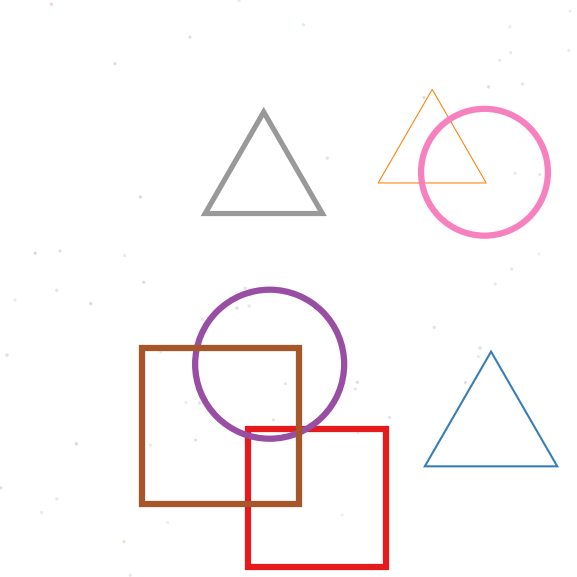[{"shape": "square", "thickness": 3, "radius": 0.6, "center": [0.549, 0.138]}, {"shape": "triangle", "thickness": 1, "radius": 0.66, "center": [0.85, 0.258]}, {"shape": "circle", "thickness": 3, "radius": 0.65, "center": [0.467, 0.368]}, {"shape": "triangle", "thickness": 0.5, "radius": 0.54, "center": [0.748, 0.736]}, {"shape": "square", "thickness": 3, "radius": 0.68, "center": [0.382, 0.262]}, {"shape": "circle", "thickness": 3, "radius": 0.55, "center": [0.839, 0.701]}, {"shape": "triangle", "thickness": 2.5, "radius": 0.59, "center": [0.457, 0.688]}]